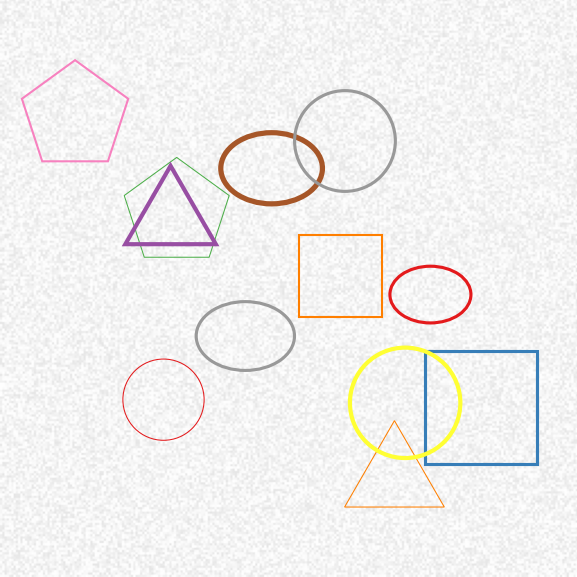[{"shape": "circle", "thickness": 0.5, "radius": 0.35, "center": [0.283, 0.307]}, {"shape": "oval", "thickness": 1.5, "radius": 0.35, "center": [0.745, 0.489]}, {"shape": "square", "thickness": 1.5, "radius": 0.49, "center": [0.833, 0.294]}, {"shape": "pentagon", "thickness": 0.5, "radius": 0.48, "center": [0.306, 0.631]}, {"shape": "triangle", "thickness": 2, "radius": 0.45, "center": [0.295, 0.622]}, {"shape": "triangle", "thickness": 0.5, "radius": 0.5, "center": [0.683, 0.171]}, {"shape": "square", "thickness": 1, "radius": 0.36, "center": [0.59, 0.521]}, {"shape": "circle", "thickness": 2, "radius": 0.48, "center": [0.702, 0.302]}, {"shape": "oval", "thickness": 2.5, "radius": 0.44, "center": [0.47, 0.708]}, {"shape": "pentagon", "thickness": 1, "radius": 0.48, "center": [0.13, 0.798]}, {"shape": "circle", "thickness": 1.5, "radius": 0.44, "center": [0.597, 0.755]}, {"shape": "oval", "thickness": 1.5, "radius": 0.43, "center": [0.425, 0.417]}]